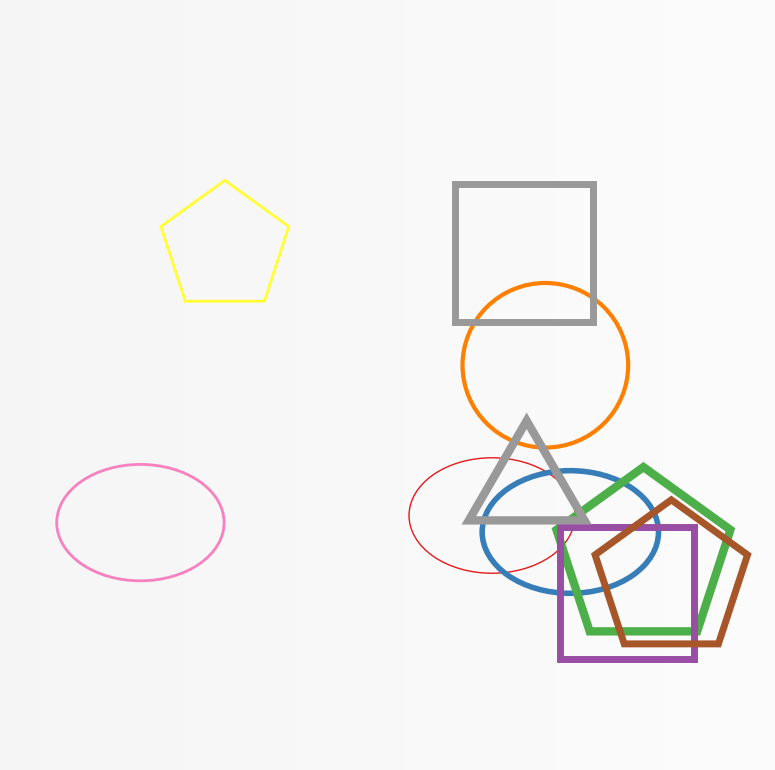[{"shape": "oval", "thickness": 0.5, "radius": 0.54, "center": [0.635, 0.33]}, {"shape": "oval", "thickness": 2, "radius": 0.57, "center": [0.736, 0.309]}, {"shape": "pentagon", "thickness": 3, "radius": 0.59, "center": [0.83, 0.275]}, {"shape": "square", "thickness": 2.5, "radius": 0.43, "center": [0.809, 0.23]}, {"shape": "circle", "thickness": 1.5, "radius": 0.53, "center": [0.704, 0.526]}, {"shape": "pentagon", "thickness": 1, "radius": 0.43, "center": [0.29, 0.679]}, {"shape": "pentagon", "thickness": 2.5, "radius": 0.52, "center": [0.866, 0.247]}, {"shape": "oval", "thickness": 1, "radius": 0.54, "center": [0.181, 0.321]}, {"shape": "square", "thickness": 2.5, "radius": 0.45, "center": [0.676, 0.671]}, {"shape": "triangle", "thickness": 3, "radius": 0.43, "center": [0.68, 0.367]}]